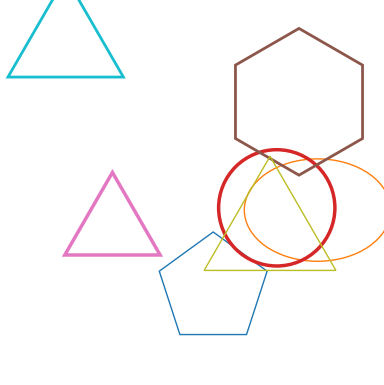[{"shape": "pentagon", "thickness": 1, "radius": 0.74, "center": [0.554, 0.25]}, {"shape": "oval", "thickness": 1, "radius": 0.95, "center": [0.825, 0.454]}, {"shape": "circle", "thickness": 2.5, "radius": 0.76, "center": [0.719, 0.46]}, {"shape": "hexagon", "thickness": 2, "radius": 0.95, "center": [0.777, 0.736]}, {"shape": "triangle", "thickness": 2.5, "radius": 0.71, "center": [0.292, 0.409]}, {"shape": "triangle", "thickness": 1, "radius": 0.99, "center": [0.701, 0.396]}, {"shape": "triangle", "thickness": 2, "radius": 0.87, "center": [0.171, 0.886]}]